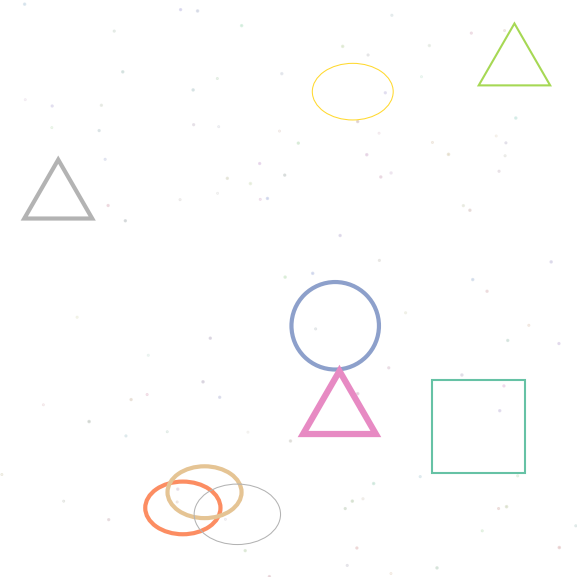[{"shape": "square", "thickness": 1, "radius": 0.4, "center": [0.829, 0.26]}, {"shape": "oval", "thickness": 2, "radius": 0.33, "center": [0.317, 0.12]}, {"shape": "circle", "thickness": 2, "radius": 0.38, "center": [0.58, 0.435]}, {"shape": "triangle", "thickness": 3, "radius": 0.36, "center": [0.588, 0.284]}, {"shape": "triangle", "thickness": 1, "radius": 0.36, "center": [0.891, 0.887]}, {"shape": "oval", "thickness": 0.5, "radius": 0.35, "center": [0.611, 0.84]}, {"shape": "oval", "thickness": 2, "radius": 0.32, "center": [0.354, 0.147]}, {"shape": "triangle", "thickness": 2, "radius": 0.34, "center": [0.101, 0.655]}, {"shape": "oval", "thickness": 0.5, "radius": 0.37, "center": [0.411, 0.109]}]